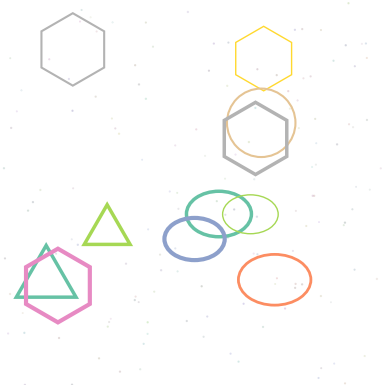[{"shape": "oval", "thickness": 2.5, "radius": 0.42, "center": [0.569, 0.444]}, {"shape": "triangle", "thickness": 2.5, "radius": 0.45, "center": [0.12, 0.273]}, {"shape": "oval", "thickness": 2, "radius": 0.47, "center": [0.713, 0.273]}, {"shape": "oval", "thickness": 3, "radius": 0.39, "center": [0.505, 0.379]}, {"shape": "hexagon", "thickness": 3, "radius": 0.48, "center": [0.15, 0.258]}, {"shape": "triangle", "thickness": 2.5, "radius": 0.34, "center": [0.278, 0.4]}, {"shape": "oval", "thickness": 1, "radius": 0.36, "center": [0.65, 0.443]}, {"shape": "hexagon", "thickness": 1, "radius": 0.42, "center": [0.685, 0.848]}, {"shape": "circle", "thickness": 1.5, "radius": 0.44, "center": [0.678, 0.681]}, {"shape": "hexagon", "thickness": 1.5, "radius": 0.47, "center": [0.189, 0.872]}, {"shape": "hexagon", "thickness": 2.5, "radius": 0.47, "center": [0.664, 0.64]}]